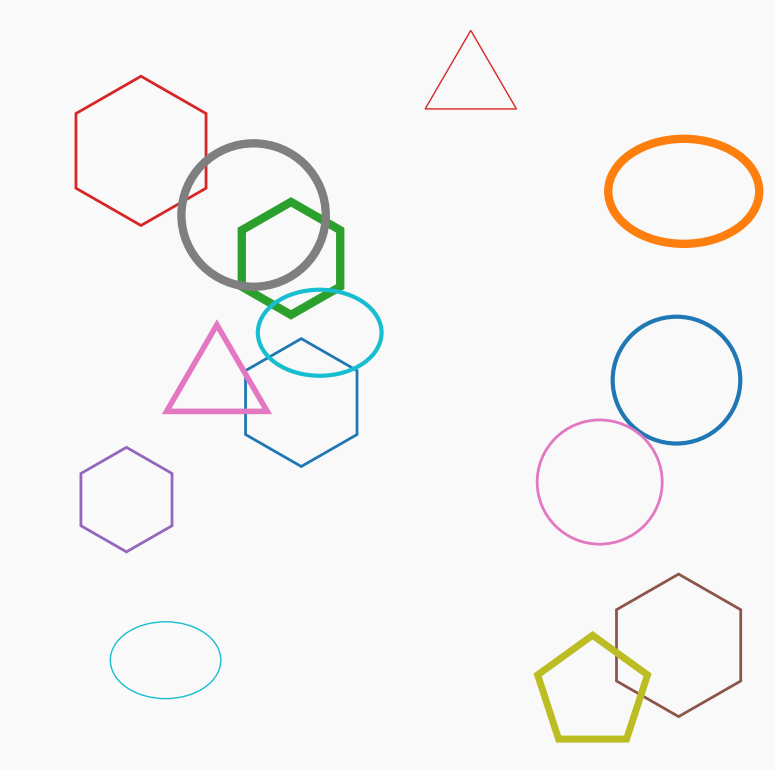[{"shape": "hexagon", "thickness": 1, "radius": 0.42, "center": [0.389, 0.477]}, {"shape": "circle", "thickness": 1.5, "radius": 0.41, "center": [0.873, 0.506]}, {"shape": "oval", "thickness": 3, "radius": 0.49, "center": [0.882, 0.752]}, {"shape": "hexagon", "thickness": 3, "radius": 0.37, "center": [0.375, 0.664]}, {"shape": "triangle", "thickness": 0.5, "radius": 0.34, "center": [0.607, 0.893]}, {"shape": "hexagon", "thickness": 1, "radius": 0.48, "center": [0.182, 0.804]}, {"shape": "hexagon", "thickness": 1, "radius": 0.34, "center": [0.163, 0.351]}, {"shape": "hexagon", "thickness": 1, "radius": 0.46, "center": [0.876, 0.162]}, {"shape": "triangle", "thickness": 2, "radius": 0.37, "center": [0.28, 0.503]}, {"shape": "circle", "thickness": 1, "radius": 0.4, "center": [0.774, 0.374]}, {"shape": "circle", "thickness": 3, "radius": 0.47, "center": [0.327, 0.721]}, {"shape": "pentagon", "thickness": 2.5, "radius": 0.37, "center": [0.765, 0.1]}, {"shape": "oval", "thickness": 0.5, "radius": 0.36, "center": [0.214, 0.143]}, {"shape": "oval", "thickness": 1.5, "radius": 0.4, "center": [0.413, 0.568]}]